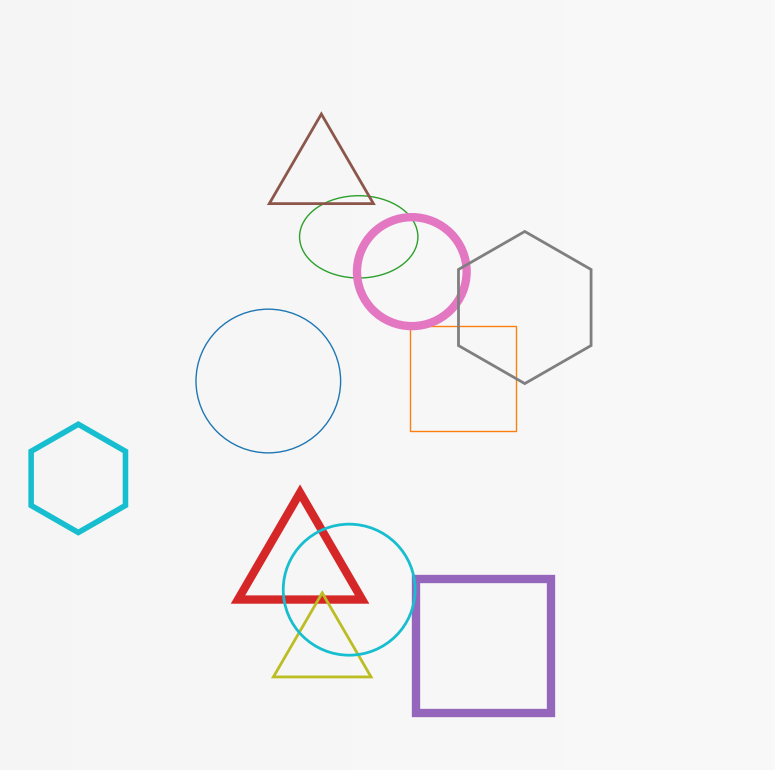[{"shape": "circle", "thickness": 0.5, "radius": 0.47, "center": [0.346, 0.505]}, {"shape": "square", "thickness": 0.5, "radius": 0.34, "center": [0.597, 0.508]}, {"shape": "oval", "thickness": 0.5, "radius": 0.38, "center": [0.463, 0.692]}, {"shape": "triangle", "thickness": 3, "radius": 0.46, "center": [0.387, 0.268]}, {"shape": "square", "thickness": 3, "radius": 0.43, "center": [0.624, 0.161]}, {"shape": "triangle", "thickness": 1, "radius": 0.39, "center": [0.415, 0.774]}, {"shape": "circle", "thickness": 3, "radius": 0.35, "center": [0.531, 0.647]}, {"shape": "hexagon", "thickness": 1, "radius": 0.49, "center": [0.677, 0.601]}, {"shape": "triangle", "thickness": 1, "radius": 0.36, "center": [0.416, 0.157]}, {"shape": "circle", "thickness": 1, "radius": 0.43, "center": [0.451, 0.234]}, {"shape": "hexagon", "thickness": 2, "radius": 0.35, "center": [0.101, 0.379]}]